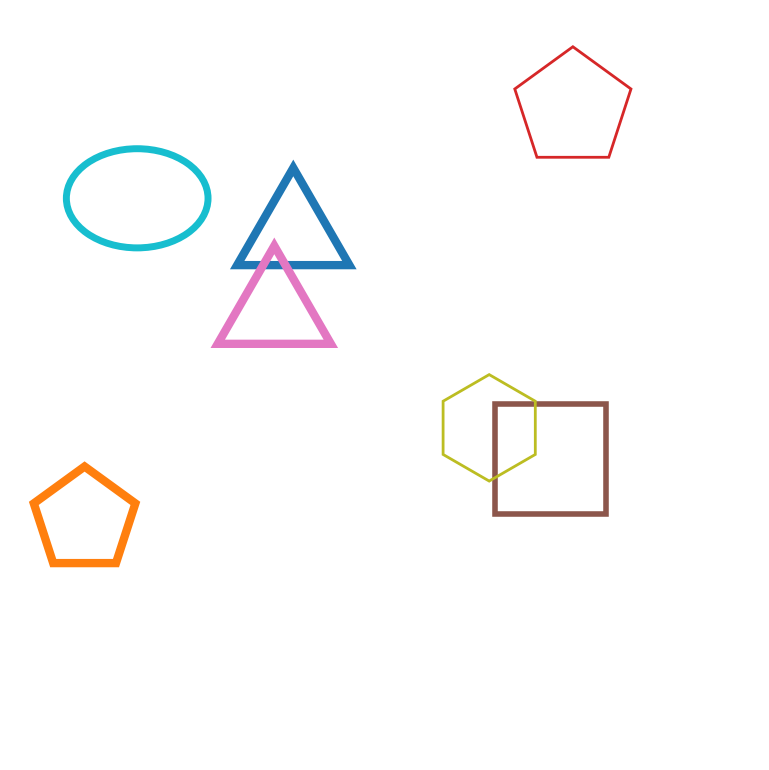[{"shape": "triangle", "thickness": 3, "radius": 0.42, "center": [0.381, 0.698]}, {"shape": "pentagon", "thickness": 3, "radius": 0.35, "center": [0.11, 0.325]}, {"shape": "pentagon", "thickness": 1, "radius": 0.4, "center": [0.744, 0.86]}, {"shape": "square", "thickness": 2, "radius": 0.36, "center": [0.715, 0.404]}, {"shape": "triangle", "thickness": 3, "radius": 0.42, "center": [0.356, 0.596]}, {"shape": "hexagon", "thickness": 1, "radius": 0.35, "center": [0.635, 0.444]}, {"shape": "oval", "thickness": 2.5, "radius": 0.46, "center": [0.178, 0.742]}]